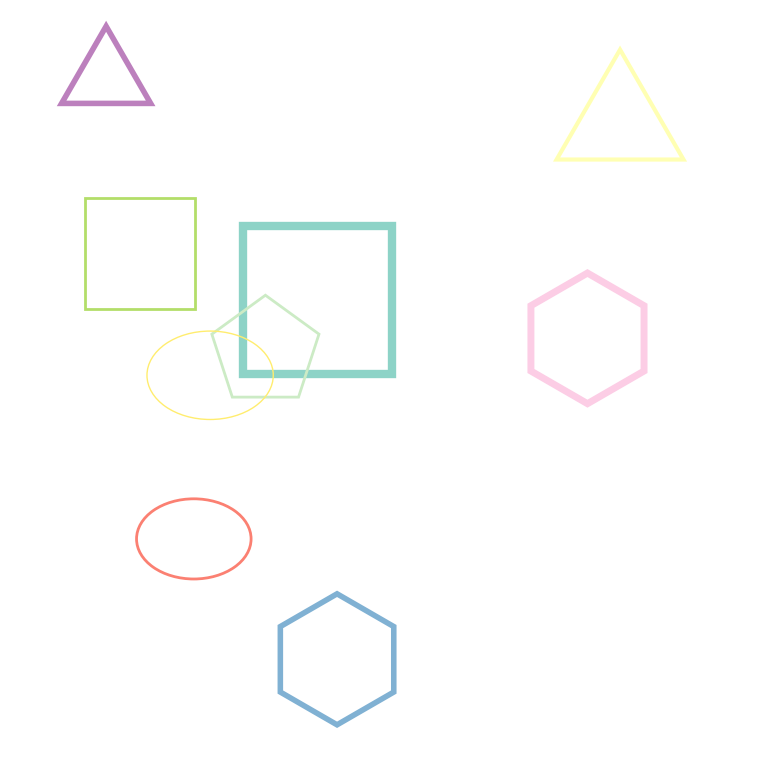[{"shape": "square", "thickness": 3, "radius": 0.48, "center": [0.412, 0.61]}, {"shape": "triangle", "thickness": 1.5, "radius": 0.48, "center": [0.805, 0.84]}, {"shape": "oval", "thickness": 1, "radius": 0.37, "center": [0.252, 0.3]}, {"shape": "hexagon", "thickness": 2, "radius": 0.43, "center": [0.438, 0.144]}, {"shape": "square", "thickness": 1, "radius": 0.36, "center": [0.182, 0.671]}, {"shape": "hexagon", "thickness": 2.5, "radius": 0.42, "center": [0.763, 0.561]}, {"shape": "triangle", "thickness": 2, "radius": 0.33, "center": [0.138, 0.899]}, {"shape": "pentagon", "thickness": 1, "radius": 0.37, "center": [0.345, 0.543]}, {"shape": "oval", "thickness": 0.5, "radius": 0.41, "center": [0.273, 0.513]}]